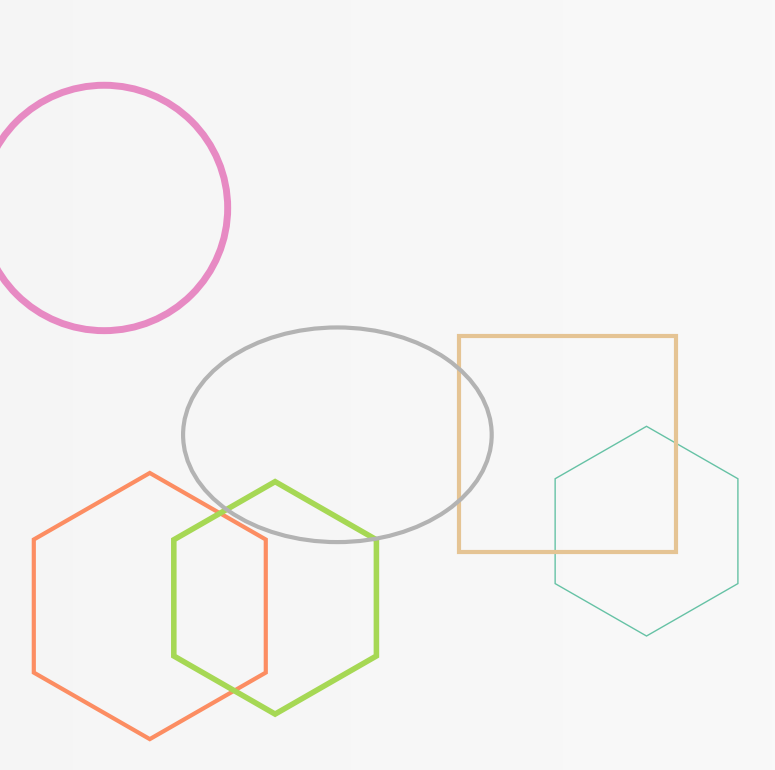[{"shape": "hexagon", "thickness": 0.5, "radius": 0.68, "center": [0.834, 0.31]}, {"shape": "hexagon", "thickness": 1.5, "radius": 0.86, "center": [0.193, 0.213]}, {"shape": "circle", "thickness": 2.5, "radius": 0.8, "center": [0.134, 0.73]}, {"shape": "hexagon", "thickness": 2, "radius": 0.75, "center": [0.355, 0.224]}, {"shape": "square", "thickness": 1.5, "radius": 0.7, "center": [0.732, 0.424]}, {"shape": "oval", "thickness": 1.5, "radius": 1.0, "center": [0.435, 0.435]}]